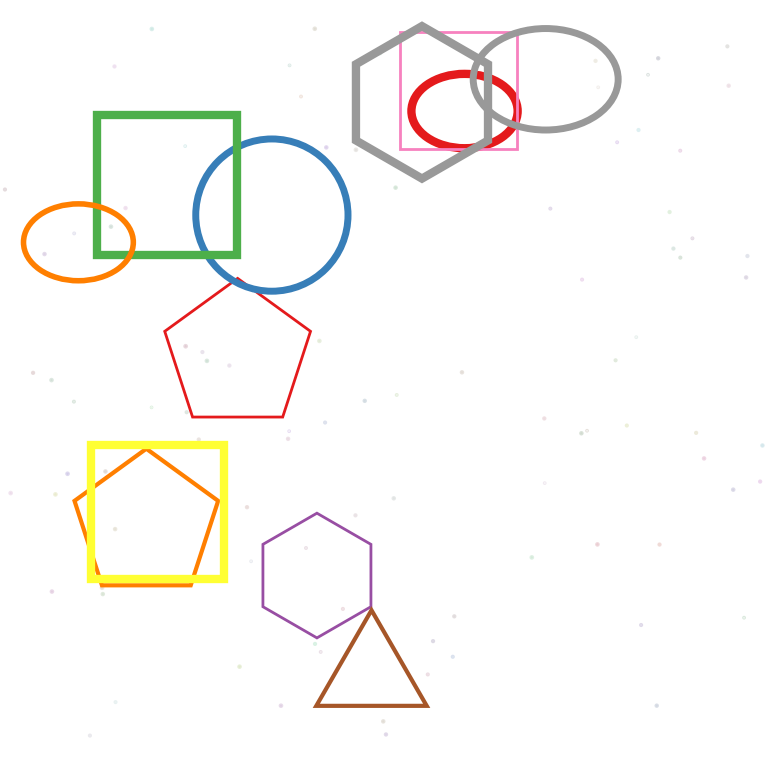[{"shape": "pentagon", "thickness": 1, "radius": 0.5, "center": [0.309, 0.539]}, {"shape": "oval", "thickness": 3, "radius": 0.34, "center": [0.603, 0.856]}, {"shape": "circle", "thickness": 2.5, "radius": 0.49, "center": [0.353, 0.721]}, {"shape": "square", "thickness": 3, "radius": 0.45, "center": [0.216, 0.76]}, {"shape": "hexagon", "thickness": 1, "radius": 0.4, "center": [0.412, 0.253]}, {"shape": "oval", "thickness": 2, "radius": 0.36, "center": [0.102, 0.685]}, {"shape": "pentagon", "thickness": 1.5, "radius": 0.49, "center": [0.19, 0.319]}, {"shape": "square", "thickness": 3, "radius": 0.43, "center": [0.204, 0.335]}, {"shape": "triangle", "thickness": 1.5, "radius": 0.41, "center": [0.482, 0.125]}, {"shape": "square", "thickness": 1, "radius": 0.38, "center": [0.595, 0.882]}, {"shape": "hexagon", "thickness": 3, "radius": 0.5, "center": [0.548, 0.867]}, {"shape": "oval", "thickness": 2.5, "radius": 0.47, "center": [0.709, 0.897]}]